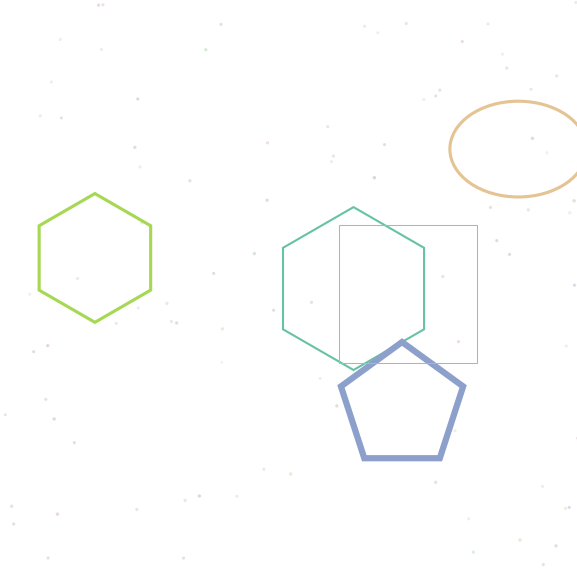[{"shape": "hexagon", "thickness": 1, "radius": 0.71, "center": [0.612, 0.499]}, {"shape": "pentagon", "thickness": 3, "radius": 0.56, "center": [0.696, 0.296]}, {"shape": "hexagon", "thickness": 1.5, "radius": 0.56, "center": [0.164, 0.552]}, {"shape": "oval", "thickness": 1.5, "radius": 0.59, "center": [0.897, 0.741]}, {"shape": "square", "thickness": 0.5, "radius": 0.6, "center": [0.707, 0.49]}]